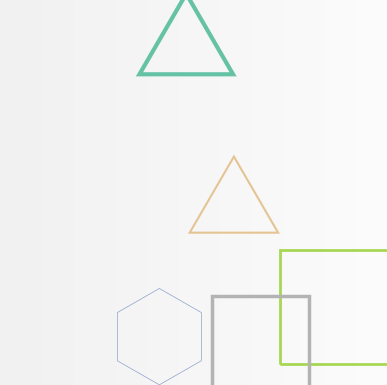[{"shape": "triangle", "thickness": 3, "radius": 0.7, "center": [0.481, 0.877]}, {"shape": "hexagon", "thickness": 0.5, "radius": 0.63, "center": [0.411, 0.126]}, {"shape": "square", "thickness": 2, "radius": 0.74, "center": [0.869, 0.201]}, {"shape": "triangle", "thickness": 1.5, "radius": 0.66, "center": [0.604, 0.462]}, {"shape": "square", "thickness": 2.5, "radius": 0.63, "center": [0.672, 0.107]}]